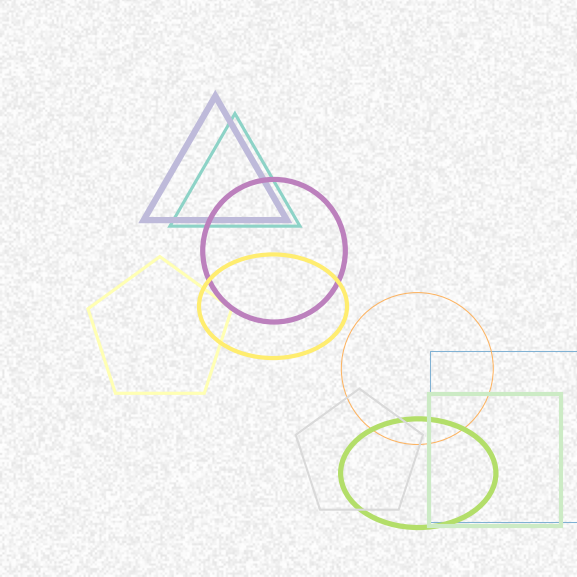[{"shape": "triangle", "thickness": 1.5, "radius": 0.65, "center": [0.407, 0.673]}, {"shape": "pentagon", "thickness": 1.5, "radius": 0.65, "center": [0.277, 0.424]}, {"shape": "triangle", "thickness": 3, "radius": 0.72, "center": [0.373, 0.69]}, {"shape": "square", "thickness": 0.5, "radius": 0.74, "center": [0.894, 0.243]}, {"shape": "circle", "thickness": 0.5, "radius": 0.66, "center": [0.723, 0.361]}, {"shape": "oval", "thickness": 2.5, "radius": 0.67, "center": [0.724, 0.18]}, {"shape": "pentagon", "thickness": 1, "radius": 0.58, "center": [0.622, 0.21]}, {"shape": "circle", "thickness": 2.5, "radius": 0.62, "center": [0.474, 0.565]}, {"shape": "square", "thickness": 2, "radius": 0.57, "center": [0.858, 0.203]}, {"shape": "oval", "thickness": 2, "radius": 0.64, "center": [0.473, 0.469]}]